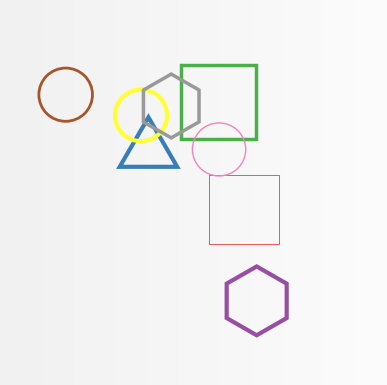[{"shape": "square", "thickness": 0.5, "radius": 0.45, "center": [0.63, 0.456]}, {"shape": "triangle", "thickness": 3, "radius": 0.43, "center": [0.383, 0.61]}, {"shape": "square", "thickness": 2.5, "radius": 0.48, "center": [0.564, 0.735]}, {"shape": "hexagon", "thickness": 3, "radius": 0.45, "center": [0.662, 0.219]}, {"shape": "circle", "thickness": 3, "radius": 0.34, "center": [0.364, 0.7]}, {"shape": "circle", "thickness": 2, "radius": 0.35, "center": [0.169, 0.754]}, {"shape": "circle", "thickness": 1, "radius": 0.34, "center": [0.565, 0.612]}, {"shape": "hexagon", "thickness": 2.5, "radius": 0.41, "center": [0.442, 0.725]}]